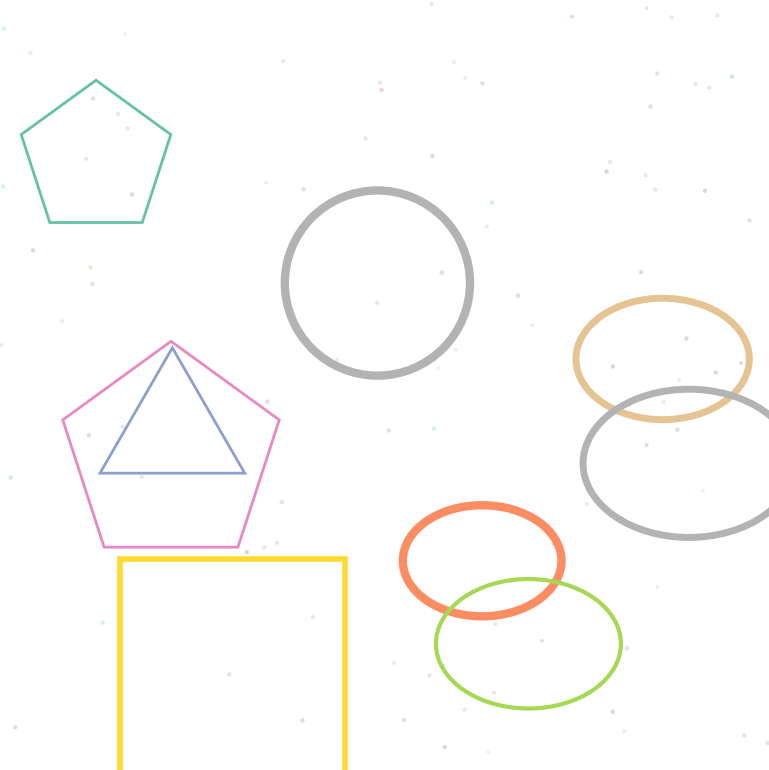[{"shape": "pentagon", "thickness": 1, "radius": 0.51, "center": [0.125, 0.794]}, {"shape": "oval", "thickness": 3, "radius": 0.52, "center": [0.626, 0.272]}, {"shape": "triangle", "thickness": 1, "radius": 0.54, "center": [0.224, 0.44]}, {"shape": "pentagon", "thickness": 1, "radius": 0.74, "center": [0.222, 0.409]}, {"shape": "oval", "thickness": 1.5, "radius": 0.6, "center": [0.686, 0.164]}, {"shape": "square", "thickness": 2, "radius": 0.73, "center": [0.302, 0.128]}, {"shape": "oval", "thickness": 2.5, "radius": 0.56, "center": [0.861, 0.534]}, {"shape": "circle", "thickness": 3, "radius": 0.6, "center": [0.49, 0.632]}, {"shape": "oval", "thickness": 2.5, "radius": 0.69, "center": [0.895, 0.398]}]